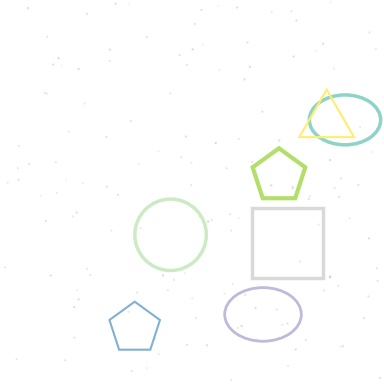[{"shape": "oval", "thickness": 2.5, "radius": 0.46, "center": [0.896, 0.689]}, {"shape": "oval", "thickness": 2, "radius": 0.5, "center": [0.683, 0.183]}, {"shape": "pentagon", "thickness": 1.5, "radius": 0.34, "center": [0.35, 0.148]}, {"shape": "pentagon", "thickness": 3, "radius": 0.36, "center": [0.725, 0.543]}, {"shape": "square", "thickness": 2.5, "radius": 0.46, "center": [0.746, 0.368]}, {"shape": "circle", "thickness": 2.5, "radius": 0.46, "center": [0.443, 0.39]}, {"shape": "triangle", "thickness": 1.5, "radius": 0.41, "center": [0.848, 0.685]}]